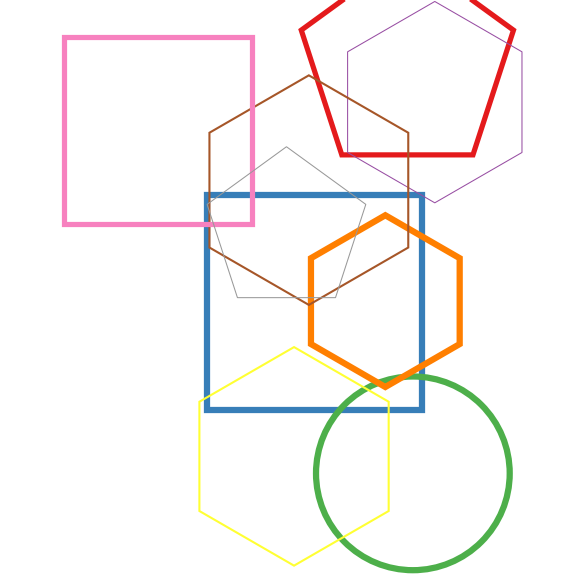[{"shape": "pentagon", "thickness": 2.5, "radius": 0.97, "center": [0.705, 0.887]}, {"shape": "square", "thickness": 3, "radius": 0.93, "center": [0.545, 0.476]}, {"shape": "circle", "thickness": 3, "radius": 0.84, "center": [0.715, 0.179]}, {"shape": "hexagon", "thickness": 0.5, "radius": 0.87, "center": [0.753, 0.822]}, {"shape": "hexagon", "thickness": 3, "radius": 0.74, "center": [0.667, 0.478]}, {"shape": "hexagon", "thickness": 1, "radius": 0.95, "center": [0.509, 0.209]}, {"shape": "hexagon", "thickness": 1, "radius": 0.99, "center": [0.535, 0.67]}, {"shape": "square", "thickness": 2.5, "radius": 0.81, "center": [0.274, 0.773]}, {"shape": "pentagon", "thickness": 0.5, "radius": 0.72, "center": [0.496, 0.601]}]